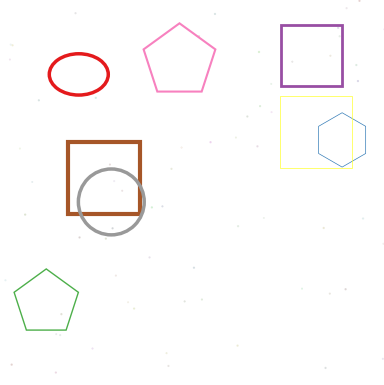[{"shape": "oval", "thickness": 2.5, "radius": 0.38, "center": [0.205, 0.807]}, {"shape": "hexagon", "thickness": 0.5, "radius": 0.35, "center": [0.889, 0.637]}, {"shape": "pentagon", "thickness": 1, "radius": 0.44, "center": [0.12, 0.214]}, {"shape": "square", "thickness": 2, "radius": 0.4, "center": [0.809, 0.855]}, {"shape": "square", "thickness": 0.5, "radius": 0.46, "center": [0.821, 0.657]}, {"shape": "square", "thickness": 3, "radius": 0.47, "center": [0.271, 0.538]}, {"shape": "pentagon", "thickness": 1.5, "radius": 0.49, "center": [0.466, 0.841]}, {"shape": "circle", "thickness": 2.5, "radius": 0.43, "center": [0.289, 0.476]}]